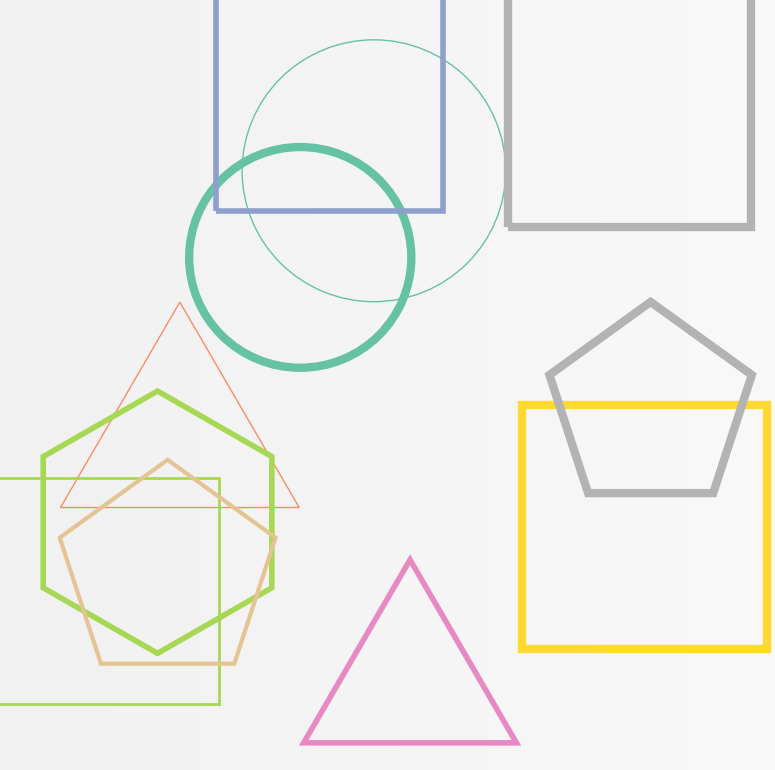[{"shape": "circle", "thickness": 3, "radius": 0.72, "center": [0.387, 0.666]}, {"shape": "circle", "thickness": 0.5, "radius": 0.85, "center": [0.482, 0.778]}, {"shape": "triangle", "thickness": 0.5, "radius": 0.89, "center": [0.232, 0.43]}, {"shape": "square", "thickness": 2, "radius": 0.73, "center": [0.425, 0.873]}, {"shape": "triangle", "thickness": 2, "radius": 0.79, "center": [0.529, 0.115]}, {"shape": "hexagon", "thickness": 2, "radius": 0.85, "center": [0.203, 0.322]}, {"shape": "square", "thickness": 1, "radius": 0.74, "center": [0.135, 0.232]}, {"shape": "square", "thickness": 3, "radius": 0.79, "center": [0.831, 0.315]}, {"shape": "pentagon", "thickness": 1.5, "radius": 0.73, "center": [0.216, 0.256]}, {"shape": "pentagon", "thickness": 3, "radius": 0.69, "center": [0.84, 0.471]}, {"shape": "square", "thickness": 3, "radius": 0.78, "center": [0.812, 0.863]}]